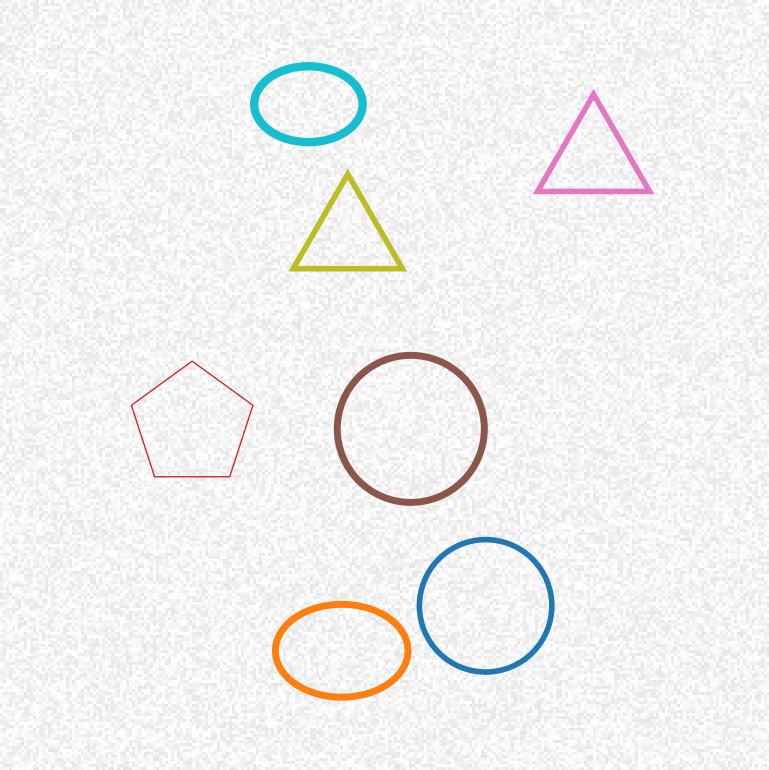[{"shape": "circle", "thickness": 2, "radius": 0.43, "center": [0.631, 0.213]}, {"shape": "oval", "thickness": 2.5, "radius": 0.43, "center": [0.444, 0.155]}, {"shape": "pentagon", "thickness": 0.5, "radius": 0.41, "center": [0.25, 0.448]}, {"shape": "circle", "thickness": 2.5, "radius": 0.48, "center": [0.534, 0.443]}, {"shape": "triangle", "thickness": 2, "radius": 0.42, "center": [0.771, 0.793]}, {"shape": "triangle", "thickness": 2, "radius": 0.41, "center": [0.452, 0.692]}, {"shape": "oval", "thickness": 3, "radius": 0.35, "center": [0.401, 0.865]}]